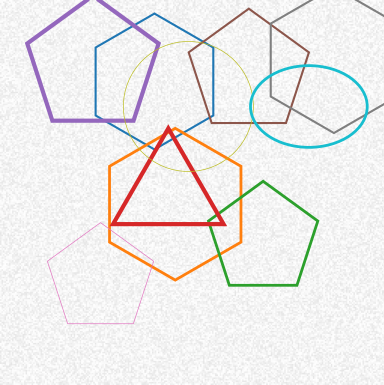[{"shape": "hexagon", "thickness": 1.5, "radius": 0.88, "center": [0.401, 0.788]}, {"shape": "hexagon", "thickness": 2, "radius": 0.99, "center": [0.455, 0.47]}, {"shape": "pentagon", "thickness": 2, "radius": 0.75, "center": [0.683, 0.38]}, {"shape": "triangle", "thickness": 3, "radius": 0.83, "center": [0.437, 0.501]}, {"shape": "pentagon", "thickness": 3, "radius": 0.9, "center": [0.241, 0.832]}, {"shape": "pentagon", "thickness": 1.5, "radius": 0.82, "center": [0.646, 0.813]}, {"shape": "pentagon", "thickness": 0.5, "radius": 0.73, "center": [0.261, 0.277]}, {"shape": "hexagon", "thickness": 1.5, "radius": 0.95, "center": [0.867, 0.844]}, {"shape": "circle", "thickness": 0.5, "radius": 0.84, "center": [0.489, 0.723]}, {"shape": "oval", "thickness": 2, "radius": 0.76, "center": [0.802, 0.723]}]